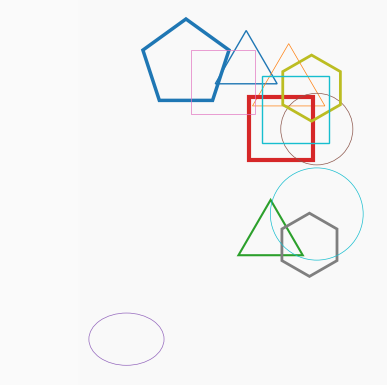[{"shape": "triangle", "thickness": 1, "radius": 0.46, "center": [0.635, 0.828]}, {"shape": "pentagon", "thickness": 2.5, "radius": 0.58, "center": [0.48, 0.834]}, {"shape": "triangle", "thickness": 0.5, "radius": 0.54, "center": [0.745, 0.779]}, {"shape": "triangle", "thickness": 1.5, "radius": 0.48, "center": [0.698, 0.385]}, {"shape": "square", "thickness": 3, "radius": 0.41, "center": [0.725, 0.666]}, {"shape": "oval", "thickness": 0.5, "radius": 0.48, "center": [0.326, 0.119]}, {"shape": "circle", "thickness": 0.5, "radius": 0.47, "center": [0.818, 0.665]}, {"shape": "square", "thickness": 0.5, "radius": 0.42, "center": [0.575, 0.788]}, {"shape": "hexagon", "thickness": 2, "radius": 0.41, "center": [0.799, 0.364]}, {"shape": "hexagon", "thickness": 2, "radius": 0.43, "center": [0.804, 0.771]}, {"shape": "circle", "thickness": 0.5, "radius": 0.6, "center": [0.817, 0.444]}, {"shape": "square", "thickness": 1, "radius": 0.44, "center": [0.762, 0.716]}]